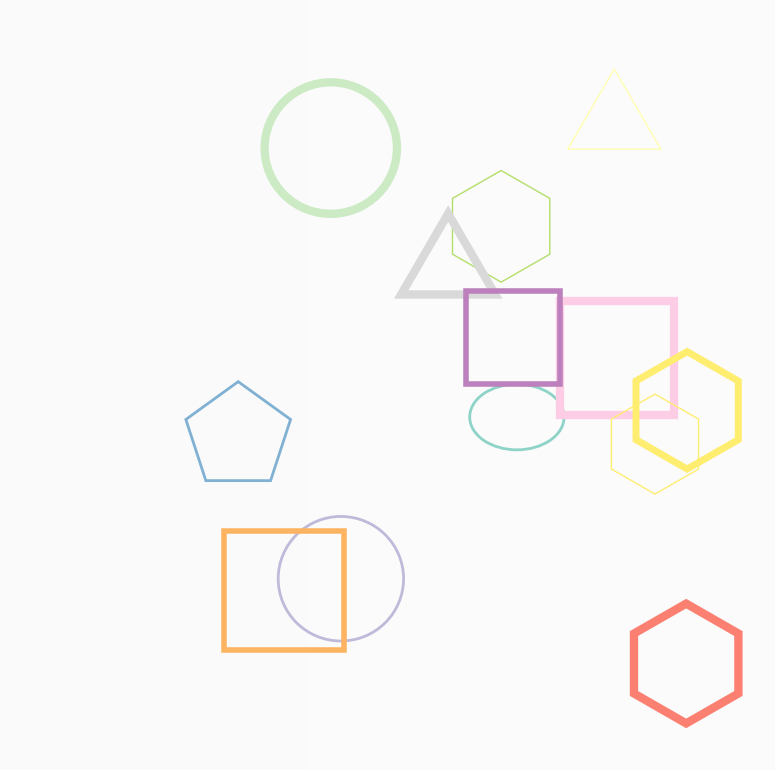[{"shape": "oval", "thickness": 1, "radius": 0.3, "center": [0.667, 0.458]}, {"shape": "triangle", "thickness": 0.5, "radius": 0.35, "center": [0.793, 0.841]}, {"shape": "circle", "thickness": 1, "radius": 0.4, "center": [0.44, 0.248]}, {"shape": "hexagon", "thickness": 3, "radius": 0.39, "center": [0.885, 0.138]}, {"shape": "pentagon", "thickness": 1, "radius": 0.36, "center": [0.307, 0.433]}, {"shape": "square", "thickness": 2, "radius": 0.39, "center": [0.366, 0.233]}, {"shape": "hexagon", "thickness": 0.5, "radius": 0.36, "center": [0.647, 0.706]}, {"shape": "square", "thickness": 3, "radius": 0.37, "center": [0.796, 0.535]}, {"shape": "triangle", "thickness": 3, "radius": 0.35, "center": [0.578, 0.653]}, {"shape": "square", "thickness": 2, "radius": 0.3, "center": [0.662, 0.561]}, {"shape": "circle", "thickness": 3, "radius": 0.43, "center": [0.427, 0.808]}, {"shape": "hexagon", "thickness": 0.5, "radius": 0.32, "center": [0.845, 0.423]}, {"shape": "hexagon", "thickness": 2.5, "radius": 0.38, "center": [0.887, 0.467]}]